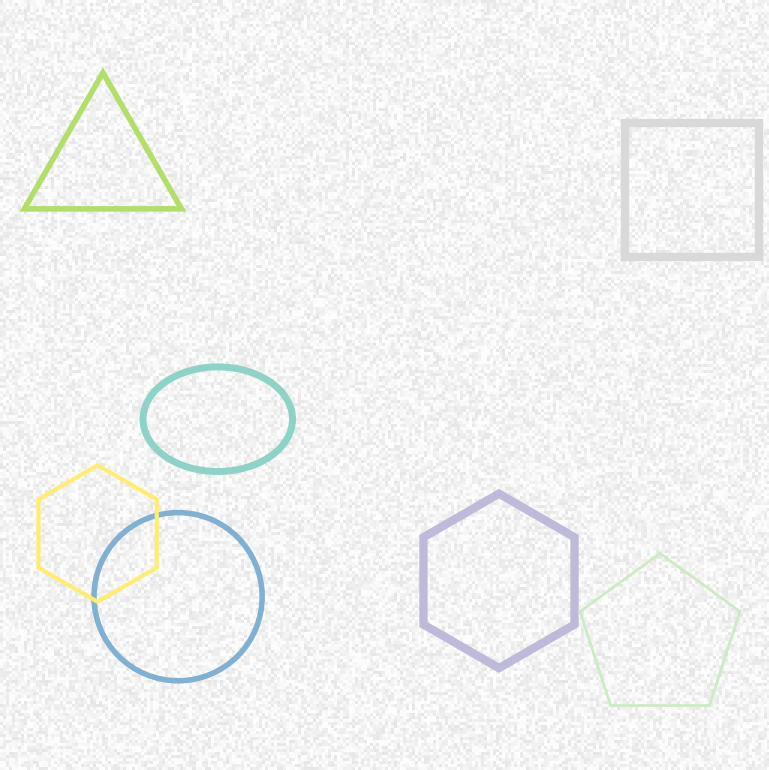[{"shape": "oval", "thickness": 2.5, "radius": 0.49, "center": [0.283, 0.456]}, {"shape": "hexagon", "thickness": 3, "radius": 0.57, "center": [0.648, 0.246]}, {"shape": "circle", "thickness": 2, "radius": 0.55, "center": [0.231, 0.225]}, {"shape": "triangle", "thickness": 2, "radius": 0.59, "center": [0.134, 0.788]}, {"shape": "square", "thickness": 3, "radius": 0.43, "center": [0.899, 0.753]}, {"shape": "pentagon", "thickness": 1, "radius": 0.55, "center": [0.857, 0.172]}, {"shape": "hexagon", "thickness": 1.5, "radius": 0.44, "center": [0.127, 0.307]}]